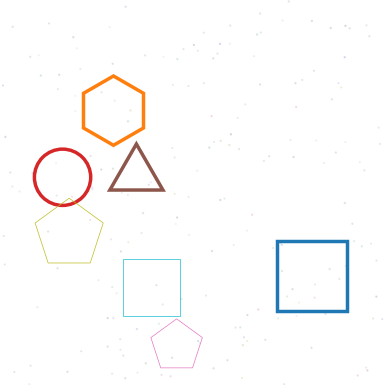[{"shape": "square", "thickness": 2.5, "radius": 0.46, "center": [0.811, 0.283]}, {"shape": "hexagon", "thickness": 2.5, "radius": 0.45, "center": [0.295, 0.713]}, {"shape": "circle", "thickness": 2.5, "radius": 0.37, "center": [0.162, 0.54]}, {"shape": "triangle", "thickness": 2.5, "radius": 0.4, "center": [0.354, 0.546]}, {"shape": "pentagon", "thickness": 0.5, "radius": 0.35, "center": [0.459, 0.101]}, {"shape": "pentagon", "thickness": 0.5, "radius": 0.46, "center": [0.18, 0.392]}, {"shape": "square", "thickness": 0.5, "radius": 0.37, "center": [0.394, 0.252]}]